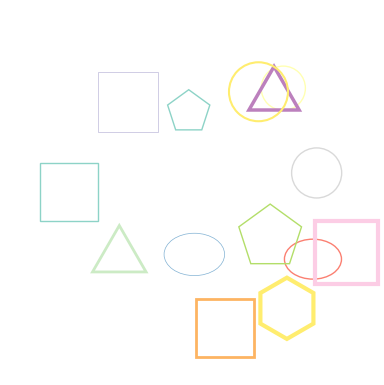[{"shape": "square", "thickness": 1, "radius": 0.38, "center": [0.18, 0.501]}, {"shape": "pentagon", "thickness": 1, "radius": 0.29, "center": [0.49, 0.709]}, {"shape": "circle", "thickness": 1, "radius": 0.29, "center": [0.736, 0.771]}, {"shape": "square", "thickness": 0.5, "radius": 0.39, "center": [0.333, 0.736]}, {"shape": "oval", "thickness": 1, "radius": 0.37, "center": [0.813, 0.327]}, {"shape": "oval", "thickness": 0.5, "radius": 0.39, "center": [0.505, 0.339]}, {"shape": "square", "thickness": 2, "radius": 0.38, "center": [0.585, 0.148]}, {"shape": "pentagon", "thickness": 1, "radius": 0.43, "center": [0.702, 0.384]}, {"shape": "square", "thickness": 3, "radius": 0.41, "center": [0.9, 0.343]}, {"shape": "circle", "thickness": 1, "radius": 0.33, "center": [0.822, 0.551]}, {"shape": "triangle", "thickness": 2.5, "radius": 0.38, "center": [0.712, 0.752]}, {"shape": "triangle", "thickness": 2, "radius": 0.4, "center": [0.31, 0.334]}, {"shape": "circle", "thickness": 1.5, "radius": 0.38, "center": [0.671, 0.762]}, {"shape": "hexagon", "thickness": 3, "radius": 0.4, "center": [0.745, 0.199]}]